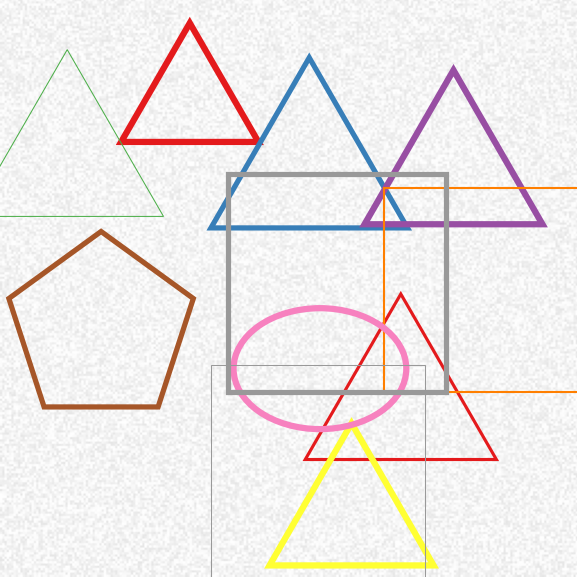[{"shape": "triangle", "thickness": 3, "radius": 0.69, "center": [0.329, 0.822]}, {"shape": "triangle", "thickness": 1.5, "radius": 0.96, "center": [0.694, 0.299]}, {"shape": "triangle", "thickness": 2.5, "radius": 0.98, "center": [0.535, 0.703]}, {"shape": "triangle", "thickness": 0.5, "radius": 0.96, "center": [0.116, 0.721]}, {"shape": "triangle", "thickness": 3, "radius": 0.89, "center": [0.785, 0.7]}, {"shape": "square", "thickness": 1, "radius": 0.88, "center": [0.841, 0.497]}, {"shape": "triangle", "thickness": 3, "radius": 0.82, "center": [0.609, 0.102]}, {"shape": "pentagon", "thickness": 2.5, "radius": 0.84, "center": [0.175, 0.43]}, {"shape": "oval", "thickness": 3, "radius": 0.75, "center": [0.554, 0.361]}, {"shape": "square", "thickness": 0.5, "radius": 0.92, "center": [0.55, 0.182]}, {"shape": "square", "thickness": 2.5, "radius": 0.94, "center": [0.583, 0.509]}]